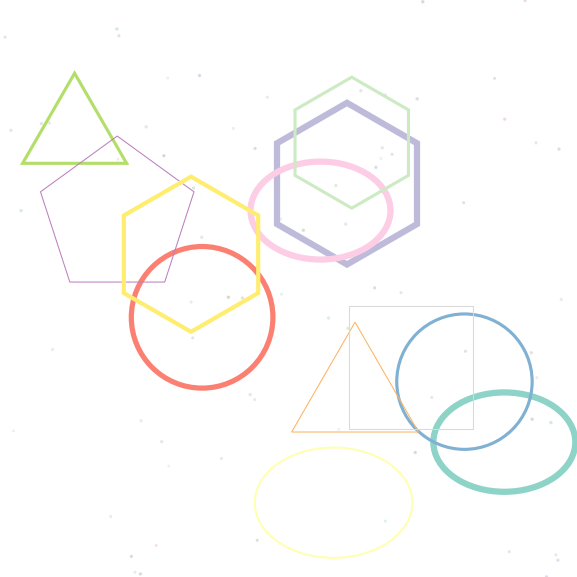[{"shape": "oval", "thickness": 3, "radius": 0.61, "center": [0.873, 0.234]}, {"shape": "oval", "thickness": 1, "radius": 0.68, "center": [0.578, 0.129]}, {"shape": "hexagon", "thickness": 3, "radius": 0.7, "center": [0.601, 0.681]}, {"shape": "circle", "thickness": 2.5, "radius": 0.61, "center": [0.35, 0.45]}, {"shape": "circle", "thickness": 1.5, "radius": 0.59, "center": [0.804, 0.338]}, {"shape": "triangle", "thickness": 0.5, "radius": 0.63, "center": [0.615, 0.314]}, {"shape": "triangle", "thickness": 1.5, "radius": 0.52, "center": [0.129, 0.768]}, {"shape": "oval", "thickness": 3, "radius": 0.61, "center": [0.555, 0.635]}, {"shape": "square", "thickness": 0.5, "radius": 0.53, "center": [0.711, 0.363]}, {"shape": "pentagon", "thickness": 0.5, "radius": 0.7, "center": [0.203, 0.624]}, {"shape": "hexagon", "thickness": 1.5, "radius": 0.57, "center": [0.609, 0.752]}, {"shape": "hexagon", "thickness": 2, "radius": 0.67, "center": [0.331, 0.559]}]